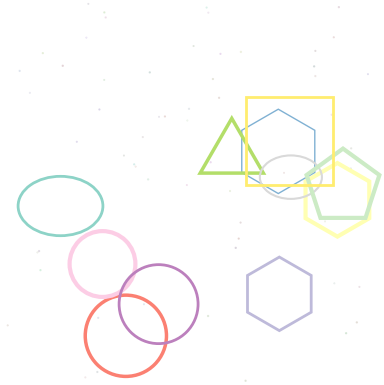[{"shape": "oval", "thickness": 2, "radius": 0.55, "center": [0.157, 0.465]}, {"shape": "hexagon", "thickness": 3, "radius": 0.48, "center": [0.876, 0.481]}, {"shape": "hexagon", "thickness": 2, "radius": 0.48, "center": [0.726, 0.237]}, {"shape": "circle", "thickness": 2.5, "radius": 0.53, "center": [0.327, 0.128]}, {"shape": "hexagon", "thickness": 1, "radius": 0.55, "center": [0.723, 0.607]}, {"shape": "triangle", "thickness": 2.5, "radius": 0.47, "center": [0.602, 0.598]}, {"shape": "circle", "thickness": 3, "radius": 0.43, "center": [0.266, 0.314]}, {"shape": "oval", "thickness": 1.5, "radius": 0.4, "center": [0.756, 0.54]}, {"shape": "circle", "thickness": 2, "radius": 0.51, "center": [0.412, 0.21]}, {"shape": "pentagon", "thickness": 3, "radius": 0.5, "center": [0.891, 0.515]}, {"shape": "square", "thickness": 2, "radius": 0.57, "center": [0.752, 0.634]}]